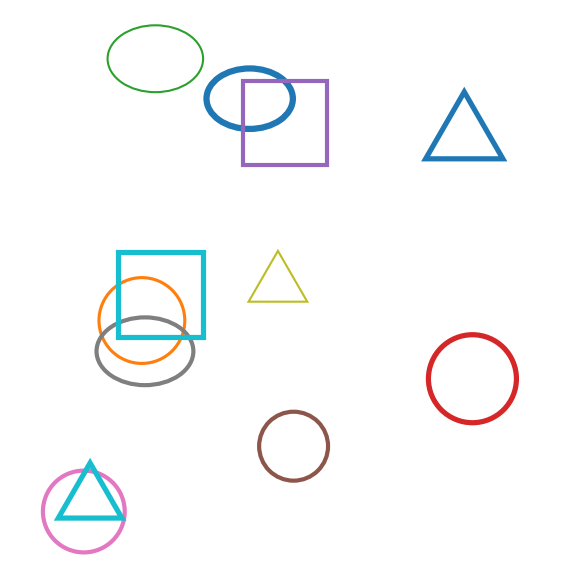[{"shape": "triangle", "thickness": 2.5, "radius": 0.39, "center": [0.804, 0.763]}, {"shape": "oval", "thickness": 3, "radius": 0.37, "center": [0.432, 0.828]}, {"shape": "circle", "thickness": 1.5, "radius": 0.37, "center": [0.246, 0.444]}, {"shape": "oval", "thickness": 1, "radius": 0.41, "center": [0.269, 0.897]}, {"shape": "circle", "thickness": 2.5, "radius": 0.38, "center": [0.818, 0.343]}, {"shape": "square", "thickness": 2, "radius": 0.36, "center": [0.494, 0.786]}, {"shape": "circle", "thickness": 2, "radius": 0.3, "center": [0.508, 0.227]}, {"shape": "circle", "thickness": 2, "radius": 0.35, "center": [0.145, 0.113]}, {"shape": "oval", "thickness": 2, "radius": 0.42, "center": [0.251, 0.391]}, {"shape": "triangle", "thickness": 1, "radius": 0.29, "center": [0.481, 0.506]}, {"shape": "square", "thickness": 2.5, "radius": 0.37, "center": [0.278, 0.488]}, {"shape": "triangle", "thickness": 2.5, "radius": 0.32, "center": [0.156, 0.134]}]